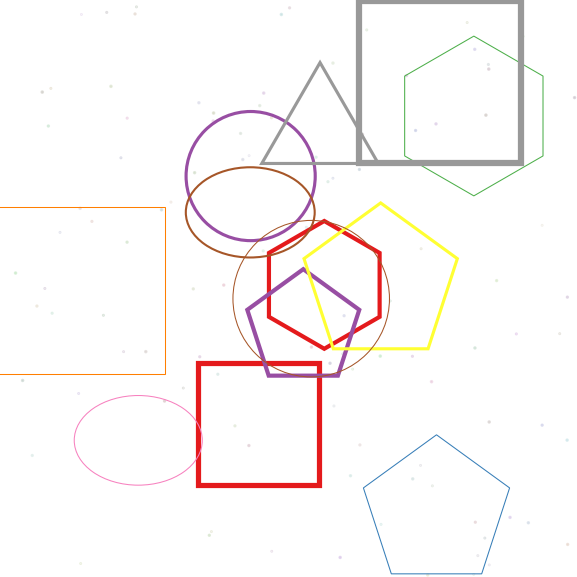[{"shape": "square", "thickness": 2.5, "radius": 0.53, "center": [0.447, 0.265]}, {"shape": "hexagon", "thickness": 2, "radius": 0.55, "center": [0.562, 0.506]}, {"shape": "pentagon", "thickness": 0.5, "radius": 0.67, "center": [0.756, 0.113]}, {"shape": "hexagon", "thickness": 0.5, "radius": 0.69, "center": [0.82, 0.798]}, {"shape": "circle", "thickness": 1.5, "radius": 0.56, "center": [0.434, 0.694]}, {"shape": "pentagon", "thickness": 2, "radius": 0.51, "center": [0.525, 0.431]}, {"shape": "square", "thickness": 0.5, "radius": 0.72, "center": [0.141, 0.497]}, {"shape": "pentagon", "thickness": 1.5, "radius": 0.7, "center": [0.659, 0.508]}, {"shape": "oval", "thickness": 1, "radius": 0.56, "center": [0.433, 0.631]}, {"shape": "circle", "thickness": 0.5, "radius": 0.68, "center": [0.539, 0.482]}, {"shape": "oval", "thickness": 0.5, "radius": 0.55, "center": [0.239, 0.237]}, {"shape": "square", "thickness": 3, "radius": 0.7, "center": [0.762, 0.858]}, {"shape": "triangle", "thickness": 1.5, "radius": 0.58, "center": [0.554, 0.774]}]